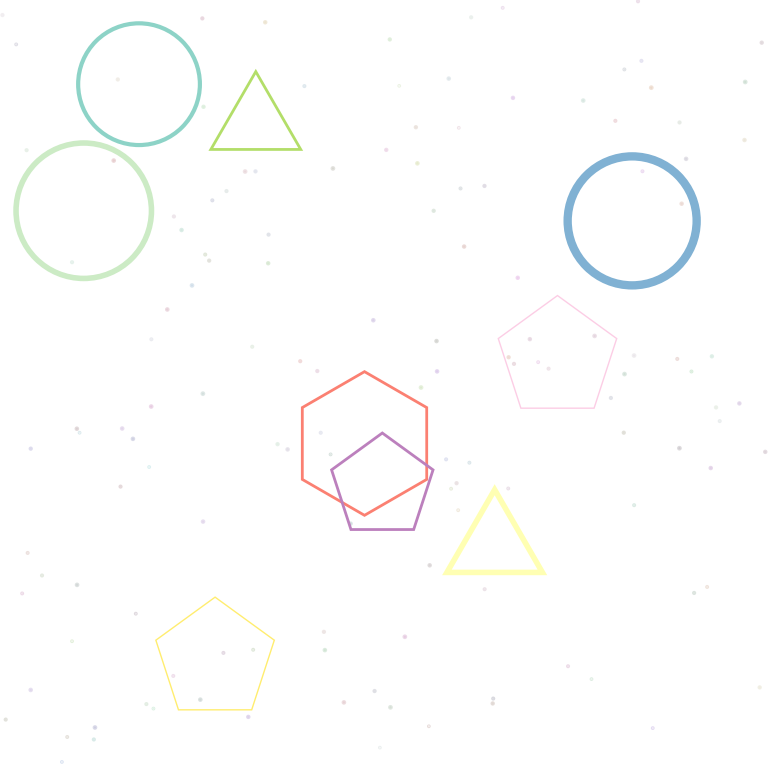[{"shape": "circle", "thickness": 1.5, "radius": 0.4, "center": [0.181, 0.891]}, {"shape": "triangle", "thickness": 2, "radius": 0.36, "center": [0.642, 0.292]}, {"shape": "hexagon", "thickness": 1, "radius": 0.47, "center": [0.473, 0.424]}, {"shape": "circle", "thickness": 3, "radius": 0.42, "center": [0.821, 0.713]}, {"shape": "triangle", "thickness": 1, "radius": 0.34, "center": [0.332, 0.84]}, {"shape": "pentagon", "thickness": 0.5, "radius": 0.4, "center": [0.724, 0.535]}, {"shape": "pentagon", "thickness": 1, "radius": 0.35, "center": [0.497, 0.368]}, {"shape": "circle", "thickness": 2, "radius": 0.44, "center": [0.109, 0.726]}, {"shape": "pentagon", "thickness": 0.5, "radius": 0.4, "center": [0.279, 0.144]}]